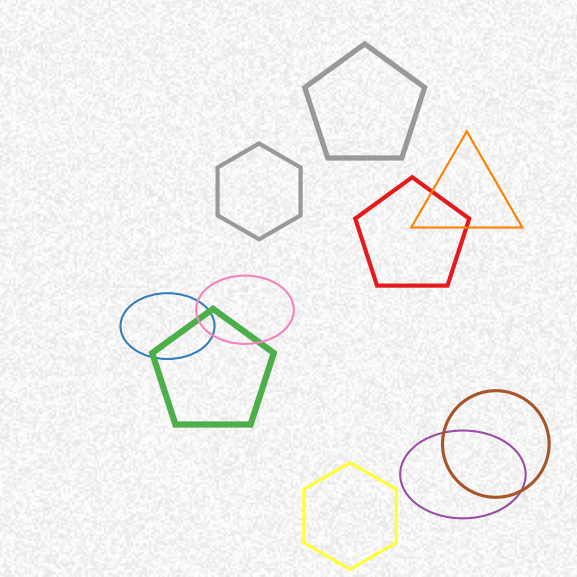[{"shape": "pentagon", "thickness": 2, "radius": 0.52, "center": [0.714, 0.589]}, {"shape": "oval", "thickness": 1, "radius": 0.41, "center": [0.29, 0.434]}, {"shape": "pentagon", "thickness": 3, "radius": 0.55, "center": [0.369, 0.354]}, {"shape": "oval", "thickness": 1, "radius": 0.54, "center": [0.802, 0.178]}, {"shape": "triangle", "thickness": 1, "radius": 0.56, "center": [0.808, 0.661]}, {"shape": "hexagon", "thickness": 1.5, "radius": 0.46, "center": [0.606, 0.106]}, {"shape": "circle", "thickness": 1.5, "radius": 0.46, "center": [0.859, 0.23]}, {"shape": "oval", "thickness": 1, "radius": 0.42, "center": [0.424, 0.463]}, {"shape": "hexagon", "thickness": 2, "radius": 0.41, "center": [0.449, 0.668]}, {"shape": "pentagon", "thickness": 2.5, "radius": 0.55, "center": [0.632, 0.814]}]